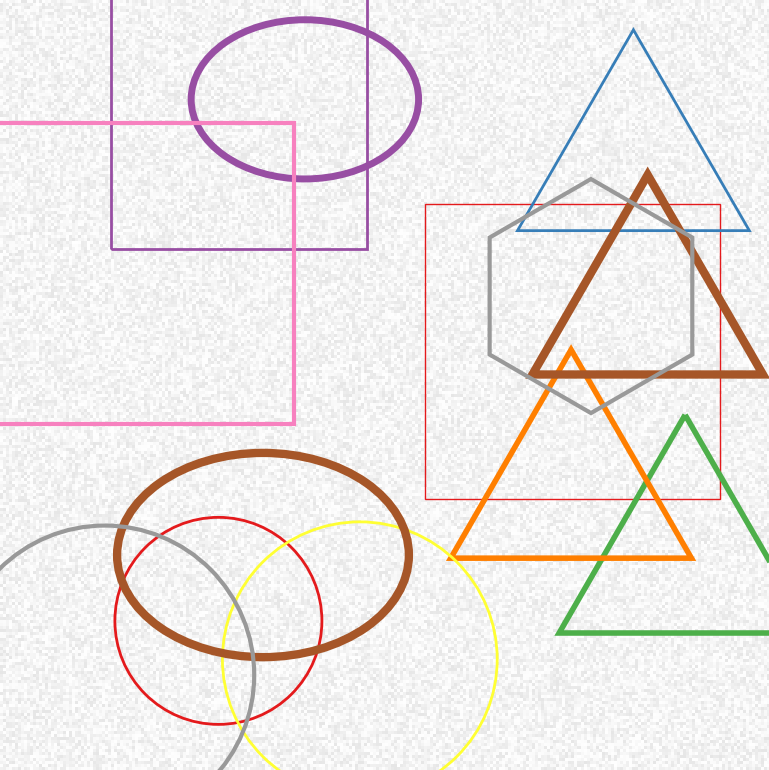[{"shape": "circle", "thickness": 1, "radius": 0.67, "center": [0.284, 0.194]}, {"shape": "square", "thickness": 0.5, "radius": 0.96, "center": [0.743, 0.544]}, {"shape": "triangle", "thickness": 1, "radius": 0.87, "center": [0.823, 0.787]}, {"shape": "triangle", "thickness": 2, "radius": 0.94, "center": [0.89, 0.272]}, {"shape": "square", "thickness": 1, "radius": 0.83, "center": [0.31, 0.843]}, {"shape": "oval", "thickness": 2.5, "radius": 0.74, "center": [0.396, 0.871]}, {"shape": "triangle", "thickness": 2, "radius": 0.9, "center": [0.742, 0.365]}, {"shape": "circle", "thickness": 1, "radius": 0.89, "center": [0.467, 0.144]}, {"shape": "triangle", "thickness": 3, "radius": 0.86, "center": [0.841, 0.6]}, {"shape": "oval", "thickness": 3, "radius": 0.95, "center": [0.342, 0.279]}, {"shape": "square", "thickness": 1.5, "radius": 0.98, "center": [0.186, 0.645]}, {"shape": "circle", "thickness": 1.5, "radius": 0.97, "center": [0.136, 0.123]}, {"shape": "hexagon", "thickness": 1.5, "radius": 0.76, "center": [0.767, 0.616]}]